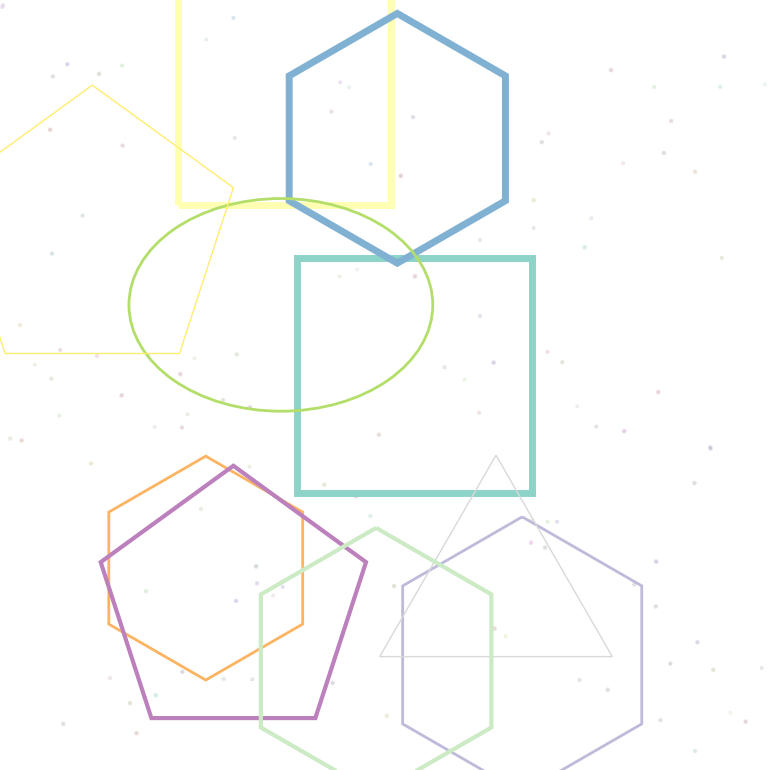[{"shape": "square", "thickness": 2.5, "radius": 0.76, "center": [0.538, 0.512]}, {"shape": "square", "thickness": 2.5, "radius": 0.69, "center": [0.369, 0.872]}, {"shape": "hexagon", "thickness": 1, "radius": 0.9, "center": [0.678, 0.149]}, {"shape": "hexagon", "thickness": 2.5, "radius": 0.81, "center": [0.516, 0.82]}, {"shape": "hexagon", "thickness": 1, "radius": 0.73, "center": [0.267, 0.262]}, {"shape": "oval", "thickness": 1, "radius": 0.99, "center": [0.365, 0.604]}, {"shape": "triangle", "thickness": 0.5, "radius": 0.87, "center": [0.644, 0.234]}, {"shape": "pentagon", "thickness": 1.5, "radius": 0.91, "center": [0.303, 0.214]}, {"shape": "hexagon", "thickness": 1.5, "radius": 0.86, "center": [0.488, 0.142]}, {"shape": "pentagon", "thickness": 0.5, "radius": 0.96, "center": [0.12, 0.697]}]